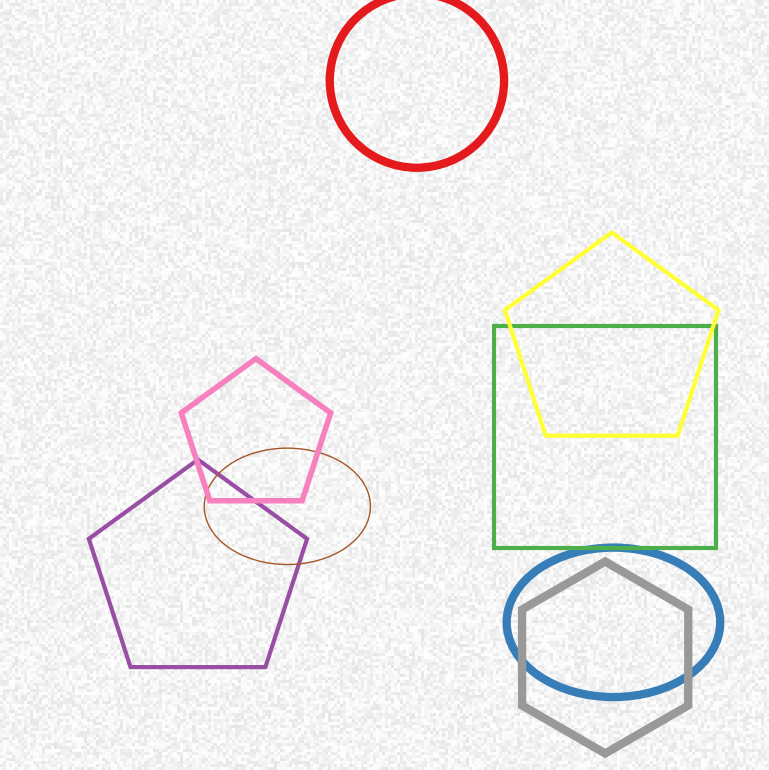[{"shape": "circle", "thickness": 3, "radius": 0.57, "center": [0.541, 0.895]}, {"shape": "oval", "thickness": 3, "radius": 0.69, "center": [0.797, 0.192]}, {"shape": "square", "thickness": 1.5, "radius": 0.72, "center": [0.786, 0.432]}, {"shape": "pentagon", "thickness": 1.5, "radius": 0.75, "center": [0.257, 0.254]}, {"shape": "pentagon", "thickness": 1.5, "radius": 0.73, "center": [0.794, 0.552]}, {"shape": "oval", "thickness": 0.5, "radius": 0.54, "center": [0.373, 0.342]}, {"shape": "pentagon", "thickness": 2, "radius": 0.51, "center": [0.332, 0.432]}, {"shape": "hexagon", "thickness": 3, "radius": 0.62, "center": [0.786, 0.146]}]